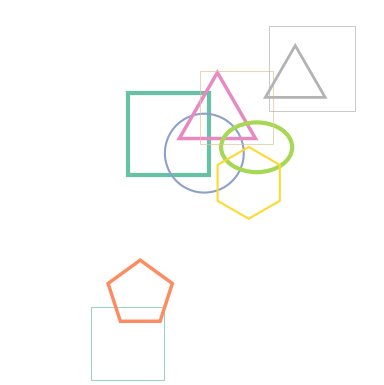[{"shape": "square", "thickness": 0.5, "radius": 0.48, "center": [0.331, 0.108]}, {"shape": "square", "thickness": 3, "radius": 0.53, "center": [0.438, 0.652]}, {"shape": "pentagon", "thickness": 2.5, "radius": 0.44, "center": [0.364, 0.237]}, {"shape": "circle", "thickness": 1.5, "radius": 0.51, "center": [0.531, 0.602]}, {"shape": "triangle", "thickness": 2.5, "radius": 0.57, "center": [0.565, 0.697]}, {"shape": "oval", "thickness": 3, "radius": 0.46, "center": [0.667, 0.617]}, {"shape": "hexagon", "thickness": 1.5, "radius": 0.47, "center": [0.646, 0.525]}, {"shape": "square", "thickness": 0.5, "radius": 0.47, "center": [0.615, 0.721]}, {"shape": "square", "thickness": 0.5, "radius": 0.56, "center": [0.81, 0.822]}, {"shape": "triangle", "thickness": 2, "radius": 0.45, "center": [0.767, 0.792]}]